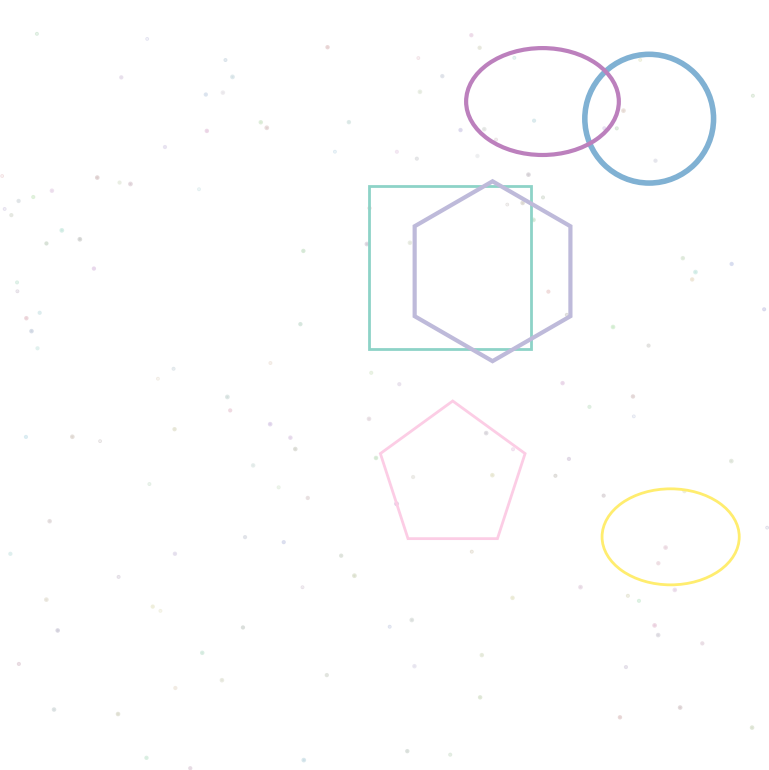[{"shape": "square", "thickness": 1, "radius": 0.53, "center": [0.584, 0.653]}, {"shape": "hexagon", "thickness": 1.5, "radius": 0.58, "center": [0.64, 0.648]}, {"shape": "circle", "thickness": 2, "radius": 0.42, "center": [0.843, 0.846]}, {"shape": "pentagon", "thickness": 1, "radius": 0.49, "center": [0.588, 0.38]}, {"shape": "oval", "thickness": 1.5, "radius": 0.5, "center": [0.705, 0.868]}, {"shape": "oval", "thickness": 1, "radius": 0.45, "center": [0.871, 0.303]}]